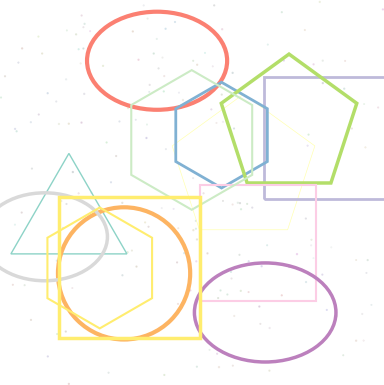[{"shape": "triangle", "thickness": 1, "radius": 0.87, "center": [0.179, 0.428]}, {"shape": "pentagon", "thickness": 0.5, "radius": 0.97, "center": [0.633, 0.561]}, {"shape": "square", "thickness": 2, "radius": 0.79, "center": [0.844, 0.641]}, {"shape": "oval", "thickness": 3, "radius": 0.91, "center": [0.408, 0.842]}, {"shape": "hexagon", "thickness": 2, "radius": 0.69, "center": [0.575, 0.649]}, {"shape": "circle", "thickness": 3, "radius": 0.86, "center": [0.322, 0.29]}, {"shape": "pentagon", "thickness": 2.5, "radius": 0.93, "center": [0.751, 0.674]}, {"shape": "square", "thickness": 1.5, "radius": 0.75, "center": [0.671, 0.369]}, {"shape": "oval", "thickness": 2.5, "radius": 0.82, "center": [0.116, 0.385]}, {"shape": "oval", "thickness": 2.5, "radius": 0.92, "center": [0.689, 0.188]}, {"shape": "hexagon", "thickness": 1.5, "radius": 0.91, "center": [0.498, 0.636]}, {"shape": "square", "thickness": 2.5, "radius": 0.92, "center": [0.335, 0.305]}, {"shape": "hexagon", "thickness": 1.5, "radius": 0.78, "center": [0.259, 0.304]}]